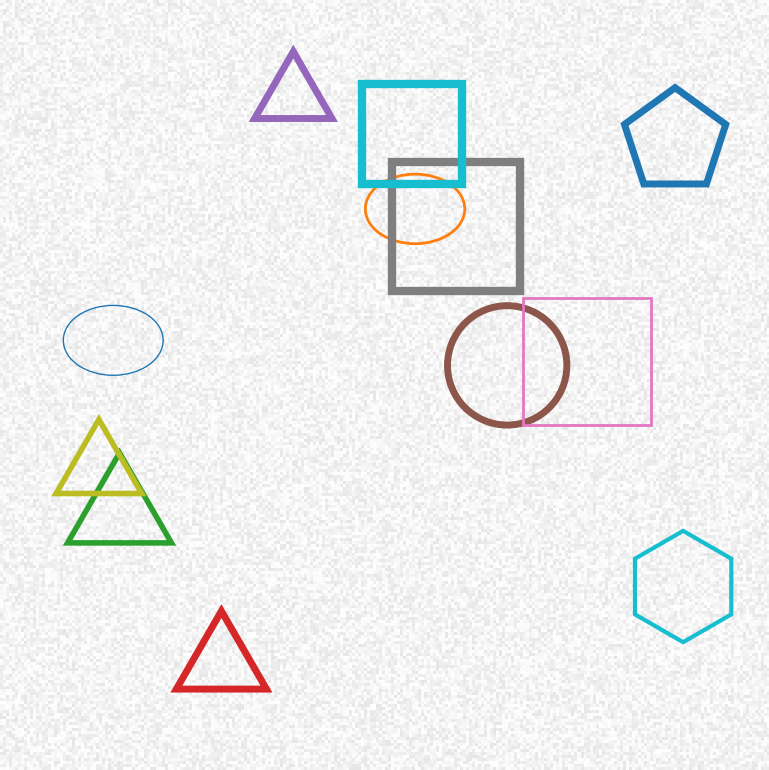[{"shape": "pentagon", "thickness": 2.5, "radius": 0.35, "center": [0.877, 0.817]}, {"shape": "oval", "thickness": 0.5, "radius": 0.32, "center": [0.147, 0.558]}, {"shape": "oval", "thickness": 1, "radius": 0.32, "center": [0.539, 0.729]}, {"shape": "triangle", "thickness": 2, "radius": 0.39, "center": [0.155, 0.334]}, {"shape": "triangle", "thickness": 2.5, "radius": 0.34, "center": [0.288, 0.139]}, {"shape": "triangle", "thickness": 2.5, "radius": 0.29, "center": [0.381, 0.875]}, {"shape": "circle", "thickness": 2.5, "radius": 0.39, "center": [0.659, 0.525]}, {"shape": "square", "thickness": 1, "radius": 0.41, "center": [0.763, 0.53]}, {"shape": "square", "thickness": 3, "radius": 0.42, "center": [0.593, 0.706]}, {"shape": "triangle", "thickness": 2, "radius": 0.32, "center": [0.128, 0.391]}, {"shape": "square", "thickness": 3, "radius": 0.32, "center": [0.535, 0.826]}, {"shape": "hexagon", "thickness": 1.5, "radius": 0.36, "center": [0.887, 0.238]}]